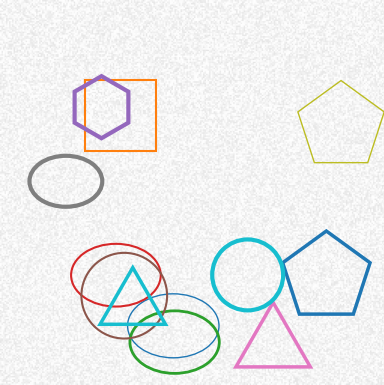[{"shape": "oval", "thickness": 1, "radius": 0.59, "center": [0.45, 0.154]}, {"shape": "pentagon", "thickness": 2.5, "radius": 0.6, "center": [0.848, 0.281]}, {"shape": "square", "thickness": 1.5, "radius": 0.46, "center": [0.313, 0.7]}, {"shape": "oval", "thickness": 2, "radius": 0.58, "center": [0.454, 0.111]}, {"shape": "oval", "thickness": 1.5, "radius": 0.58, "center": [0.301, 0.285]}, {"shape": "hexagon", "thickness": 3, "radius": 0.4, "center": [0.264, 0.722]}, {"shape": "circle", "thickness": 1.5, "radius": 0.56, "center": [0.323, 0.232]}, {"shape": "triangle", "thickness": 2.5, "radius": 0.56, "center": [0.709, 0.103]}, {"shape": "oval", "thickness": 3, "radius": 0.47, "center": [0.171, 0.529]}, {"shape": "pentagon", "thickness": 1, "radius": 0.59, "center": [0.886, 0.673]}, {"shape": "circle", "thickness": 3, "radius": 0.46, "center": [0.643, 0.286]}, {"shape": "triangle", "thickness": 2.5, "radius": 0.49, "center": [0.345, 0.207]}]